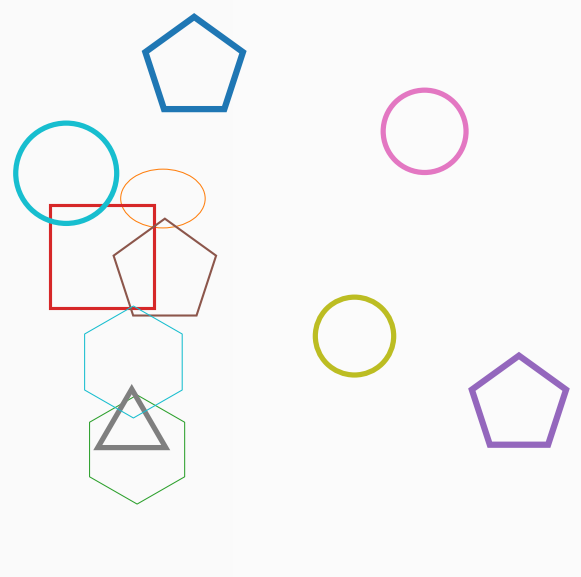[{"shape": "pentagon", "thickness": 3, "radius": 0.44, "center": [0.334, 0.882]}, {"shape": "oval", "thickness": 0.5, "radius": 0.36, "center": [0.28, 0.655]}, {"shape": "hexagon", "thickness": 0.5, "radius": 0.47, "center": [0.236, 0.221]}, {"shape": "square", "thickness": 1.5, "radius": 0.45, "center": [0.175, 0.556]}, {"shape": "pentagon", "thickness": 3, "radius": 0.43, "center": [0.893, 0.298]}, {"shape": "pentagon", "thickness": 1, "radius": 0.46, "center": [0.284, 0.528]}, {"shape": "circle", "thickness": 2.5, "radius": 0.36, "center": [0.731, 0.772]}, {"shape": "triangle", "thickness": 2.5, "radius": 0.34, "center": [0.227, 0.258]}, {"shape": "circle", "thickness": 2.5, "radius": 0.34, "center": [0.61, 0.417]}, {"shape": "circle", "thickness": 2.5, "radius": 0.43, "center": [0.114, 0.699]}, {"shape": "hexagon", "thickness": 0.5, "radius": 0.48, "center": [0.23, 0.372]}]